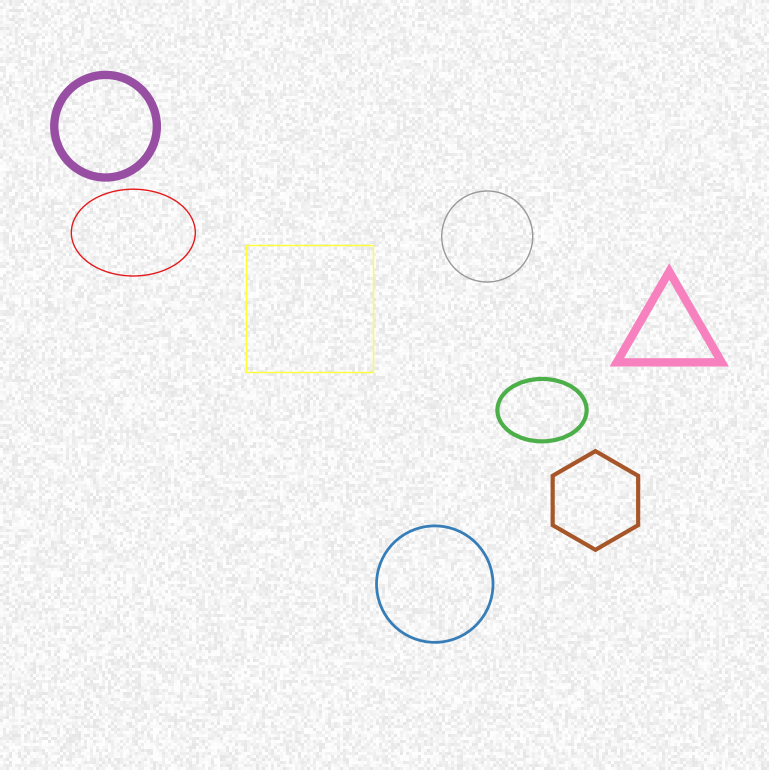[{"shape": "oval", "thickness": 0.5, "radius": 0.4, "center": [0.173, 0.698]}, {"shape": "circle", "thickness": 1, "radius": 0.38, "center": [0.565, 0.241]}, {"shape": "oval", "thickness": 1.5, "radius": 0.29, "center": [0.704, 0.467]}, {"shape": "circle", "thickness": 3, "radius": 0.33, "center": [0.137, 0.836]}, {"shape": "square", "thickness": 0.5, "radius": 0.41, "center": [0.402, 0.599]}, {"shape": "hexagon", "thickness": 1.5, "radius": 0.32, "center": [0.773, 0.35]}, {"shape": "triangle", "thickness": 3, "radius": 0.39, "center": [0.869, 0.569]}, {"shape": "circle", "thickness": 0.5, "radius": 0.3, "center": [0.633, 0.693]}]